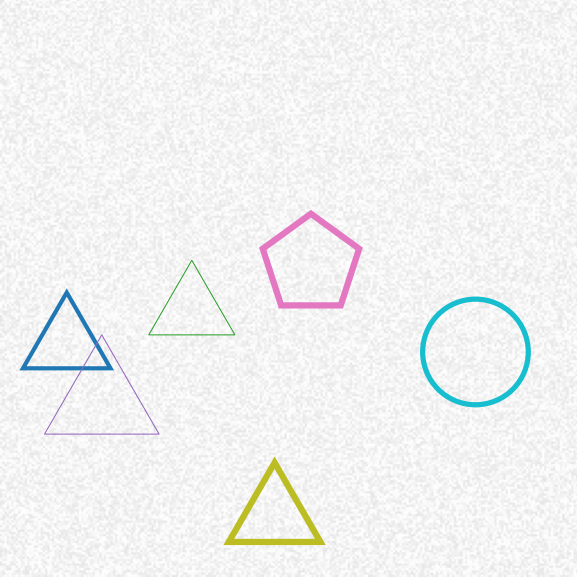[{"shape": "triangle", "thickness": 2, "radius": 0.44, "center": [0.116, 0.405]}, {"shape": "triangle", "thickness": 0.5, "radius": 0.43, "center": [0.332, 0.462]}, {"shape": "triangle", "thickness": 0.5, "radius": 0.57, "center": [0.176, 0.305]}, {"shape": "pentagon", "thickness": 3, "radius": 0.44, "center": [0.538, 0.541]}, {"shape": "triangle", "thickness": 3, "radius": 0.46, "center": [0.475, 0.106]}, {"shape": "circle", "thickness": 2.5, "radius": 0.46, "center": [0.823, 0.39]}]